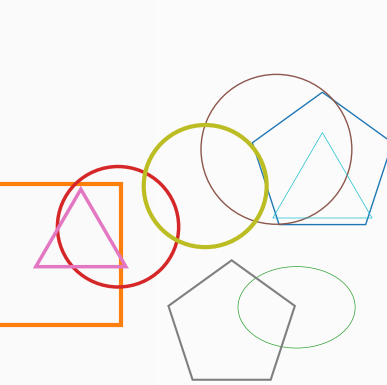[{"shape": "pentagon", "thickness": 1, "radius": 0.95, "center": [0.832, 0.57]}, {"shape": "square", "thickness": 3, "radius": 0.92, "center": [0.13, 0.339]}, {"shape": "oval", "thickness": 0.5, "radius": 0.76, "center": [0.765, 0.202]}, {"shape": "circle", "thickness": 2.5, "radius": 0.78, "center": [0.305, 0.411]}, {"shape": "circle", "thickness": 1, "radius": 0.97, "center": [0.713, 0.612]}, {"shape": "triangle", "thickness": 2.5, "radius": 0.67, "center": [0.209, 0.374]}, {"shape": "pentagon", "thickness": 1.5, "radius": 0.86, "center": [0.598, 0.152]}, {"shape": "circle", "thickness": 3, "radius": 0.79, "center": [0.53, 0.517]}, {"shape": "triangle", "thickness": 0.5, "radius": 0.74, "center": [0.832, 0.508]}]